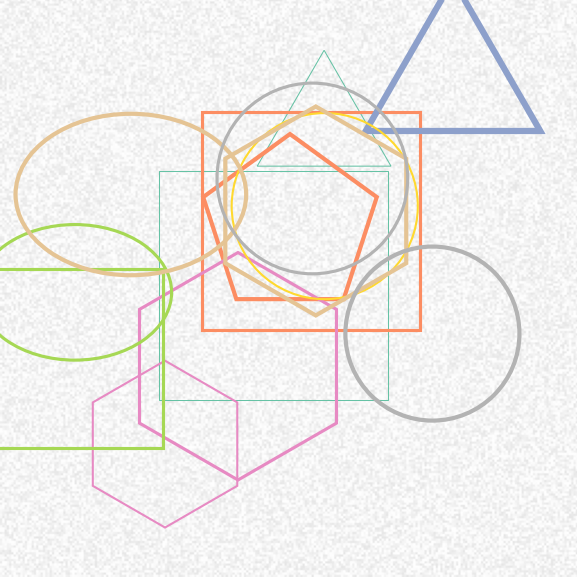[{"shape": "triangle", "thickness": 0.5, "radius": 0.67, "center": [0.561, 0.778]}, {"shape": "square", "thickness": 0.5, "radius": 0.99, "center": [0.474, 0.505]}, {"shape": "pentagon", "thickness": 2, "radius": 0.79, "center": [0.502, 0.609]}, {"shape": "square", "thickness": 1.5, "radius": 0.94, "center": [0.539, 0.617]}, {"shape": "triangle", "thickness": 3, "radius": 0.87, "center": [0.784, 0.86]}, {"shape": "hexagon", "thickness": 1.5, "radius": 0.98, "center": [0.412, 0.365]}, {"shape": "hexagon", "thickness": 1, "radius": 0.72, "center": [0.286, 0.23]}, {"shape": "square", "thickness": 1.5, "radius": 0.77, "center": [0.127, 0.378]}, {"shape": "oval", "thickness": 1.5, "radius": 0.84, "center": [0.13, 0.493]}, {"shape": "circle", "thickness": 1, "radius": 0.81, "center": [0.562, 0.642]}, {"shape": "hexagon", "thickness": 2, "radius": 0.9, "center": [0.547, 0.634]}, {"shape": "oval", "thickness": 2, "radius": 1.0, "center": [0.227, 0.662]}, {"shape": "circle", "thickness": 1.5, "radius": 0.83, "center": [0.541, 0.69]}, {"shape": "circle", "thickness": 2, "radius": 0.75, "center": [0.749, 0.421]}]